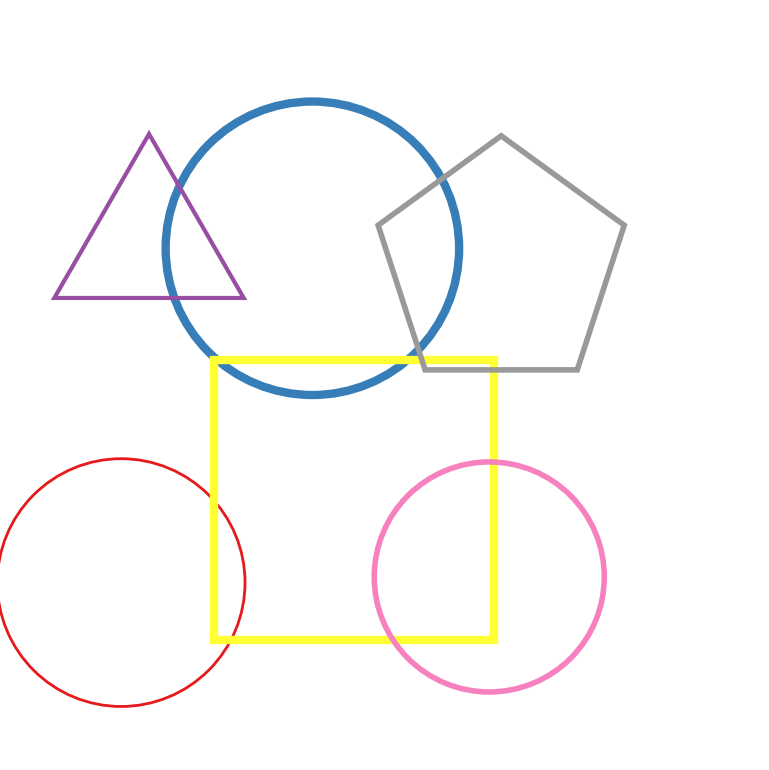[{"shape": "circle", "thickness": 1, "radius": 0.8, "center": [0.157, 0.243]}, {"shape": "circle", "thickness": 3, "radius": 0.95, "center": [0.406, 0.678]}, {"shape": "triangle", "thickness": 1.5, "radius": 0.71, "center": [0.194, 0.684]}, {"shape": "square", "thickness": 3, "radius": 0.91, "center": [0.46, 0.35]}, {"shape": "circle", "thickness": 2, "radius": 0.75, "center": [0.635, 0.251]}, {"shape": "pentagon", "thickness": 2, "radius": 0.84, "center": [0.651, 0.656]}]